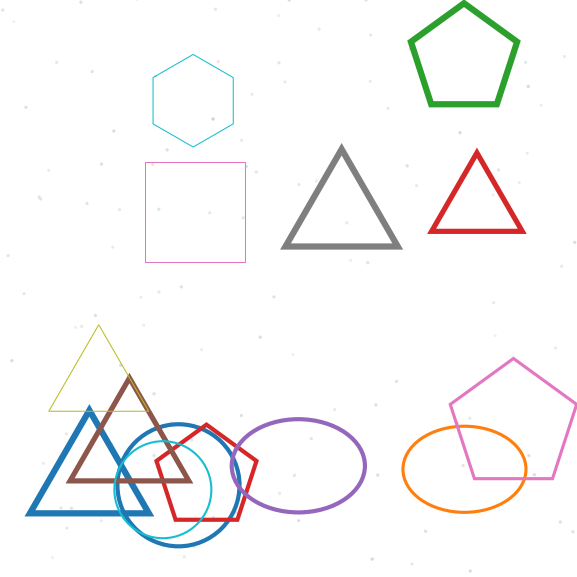[{"shape": "triangle", "thickness": 3, "radius": 0.59, "center": [0.155, 0.17]}, {"shape": "circle", "thickness": 2, "radius": 0.53, "center": [0.309, 0.159]}, {"shape": "oval", "thickness": 1.5, "radius": 0.53, "center": [0.804, 0.187]}, {"shape": "pentagon", "thickness": 3, "radius": 0.48, "center": [0.803, 0.897]}, {"shape": "triangle", "thickness": 2.5, "radius": 0.45, "center": [0.826, 0.644]}, {"shape": "pentagon", "thickness": 2, "radius": 0.46, "center": [0.358, 0.173]}, {"shape": "oval", "thickness": 2, "radius": 0.58, "center": [0.517, 0.193]}, {"shape": "triangle", "thickness": 2.5, "radius": 0.59, "center": [0.224, 0.226]}, {"shape": "pentagon", "thickness": 1.5, "radius": 0.58, "center": [0.889, 0.263]}, {"shape": "square", "thickness": 0.5, "radius": 0.43, "center": [0.338, 0.632]}, {"shape": "triangle", "thickness": 3, "radius": 0.56, "center": [0.592, 0.628]}, {"shape": "triangle", "thickness": 0.5, "radius": 0.5, "center": [0.171, 0.337]}, {"shape": "hexagon", "thickness": 0.5, "radius": 0.4, "center": [0.334, 0.825]}, {"shape": "circle", "thickness": 1, "radius": 0.42, "center": [0.282, 0.151]}]